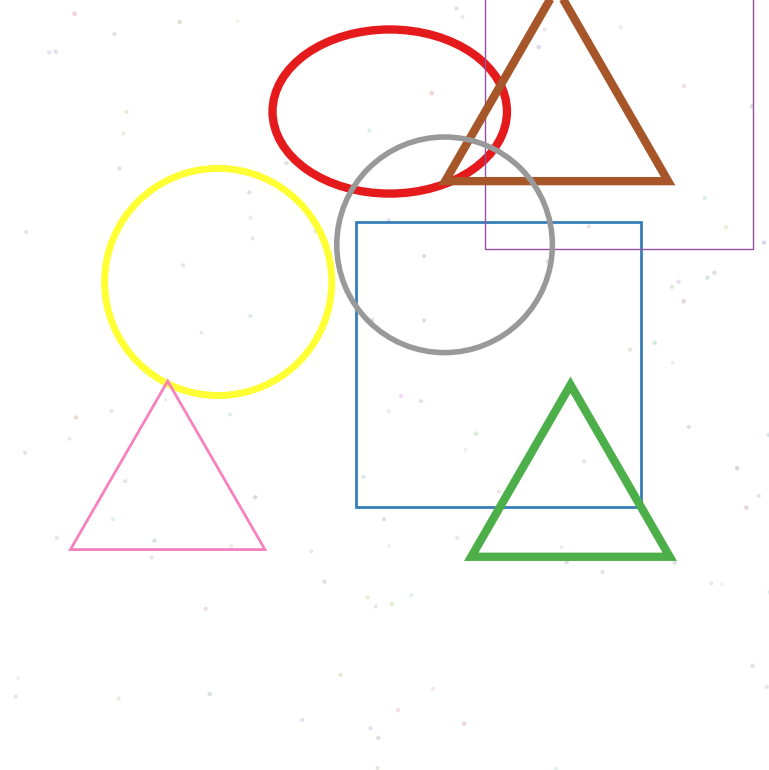[{"shape": "oval", "thickness": 3, "radius": 0.76, "center": [0.506, 0.855]}, {"shape": "square", "thickness": 1, "radius": 0.93, "center": [0.647, 0.527]}, {"shape": "triangle", "thickness": 3, "radius": 0.74, "center": [0.741, 0.351]}, {"shape": "square", "thickness": 0.5, "radius": 0.87, "center": [0.804, 0.851]}, {"shape": "circle", "thickness": 2.5, "radius": 0.74, "center": [0.283, 0.634]}, {"shape": "triangle", "thickness": 3, "radius": 0.84, "center": [0.723, 0.848]}, {"shape": "triangle", "thickness": 1, "radius": 0.73, "center": [0.218, 0.359]}, {"shape": "circle", "thickness": 2, "radius": 0.7, "center": [0.577, 0.682]}]